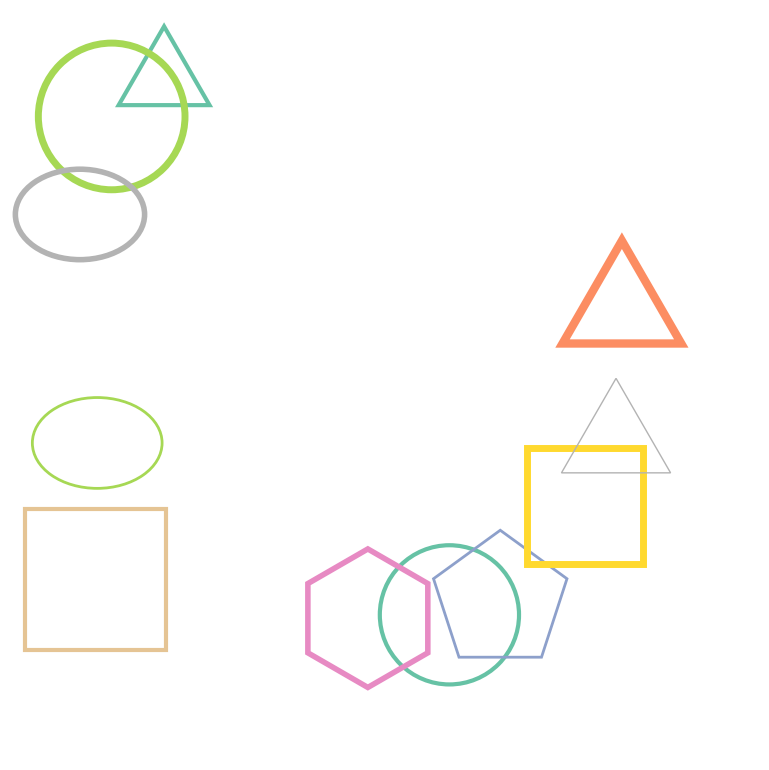[{"shape": "circle", "thickness": 1.5, "radius": 0.45, "center": [0.584, 0.202]}, {"shape": "triangle", "thickness": 1.5, "radius": 0.34, "center": [0.213, 0.898]}, {"shape": "triangle", "thickness": 3, "radius": 0.45, "center": [0.808, 0.598]}, {"shape": "pentagon", "thickness": 1, "radius": 0.46, "center": [0.65, 0.22]}, {"shape": "hexagon", "thickness": 2, "radius": 0.45, "center": [0.478, 0.197]}, {"shape": "oval", "thickness": 1, "radius": 0.42, "center": [0.126, 0.425]}, {"shape": "circle", "thickness": 2.5, "radius": 0.48, "center": [0.145, 0.849]}, {"shape": "square", "thickness": 2.5, "radius": 0.38, "center": [0.76, 0.343]}, {"shape": "square", "thickness": 1.5, "radius": 0.46, "center": [0.125, 0.248]}, {"shape": "oval", "thickness": 2, "radius": 0.42, "center": [0.104, 0.722]}, {"shape": "triangle", "thickness": 0.5, "radius": 0.41, "center": [0.8, 0.427]}]